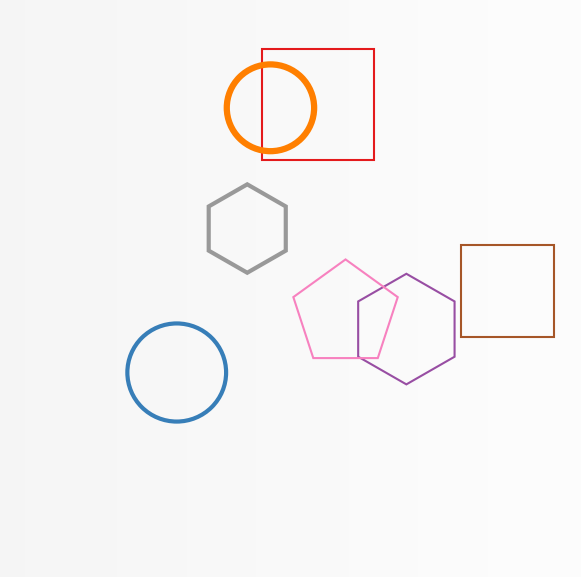[{"shape": "square", "thickness": 1, "radius": 0.48, "center": [0.548, 0.818]}, {"shape": "circle", "thickness": 2, "radius": 0.42, "center": [0.304, 0.354]}, {"shape": "hexagon", "thickness": 1, "radius": 0.48, "center": [0.699, 0.429]}, {"shape": "circle", "thickness": 3, "radius": 0.38, "center": [0.465, 0.812]}, {"shape": "square", "thickness": 1, "radius": 0.4, "center": [0.873, 0.495]}, {"shape": "pentagon", "thickness": 1, "radius": 0.47, "center": [0.594, 0.455]}, {"shape": "hexagon", "thickness": 2, "radius": 0.38, "center": [0.425, 0.603]}]